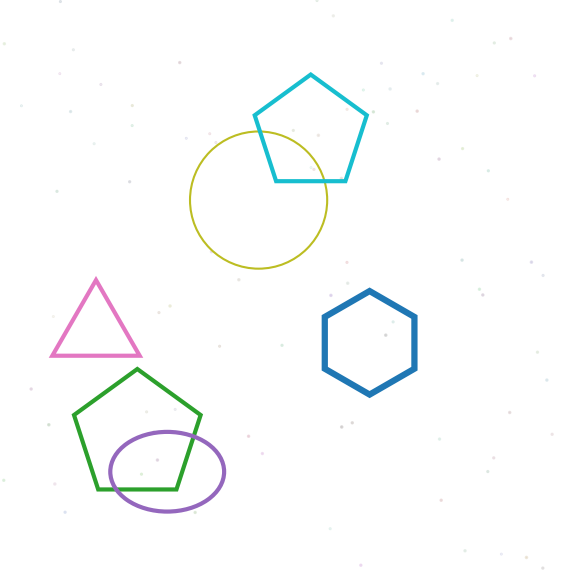[{"shape": "hexagon", "thickness": 3, "radius": 0.45, "center": [0.64, 0.406]}, {"shape": "pentagon", "thickness": 2, "radius": 0.58, "center": [0.238, 0.245]}, {"shape": "oval", "thickness": 2, "radius": 0.49, "center": [0.29, 0.182]}, {"shape": "triangle", "thickness": 2, "radius": 0.44, "center": [0.166, 0.427]}, {"shape": "circle", "thickness": 1, "radius": 0.59, "center": [0.448, 0.653]}, {"shape": "pentagon", "thickness": 2, "radius": 0.51, "center": [0.538, 0.768]}]